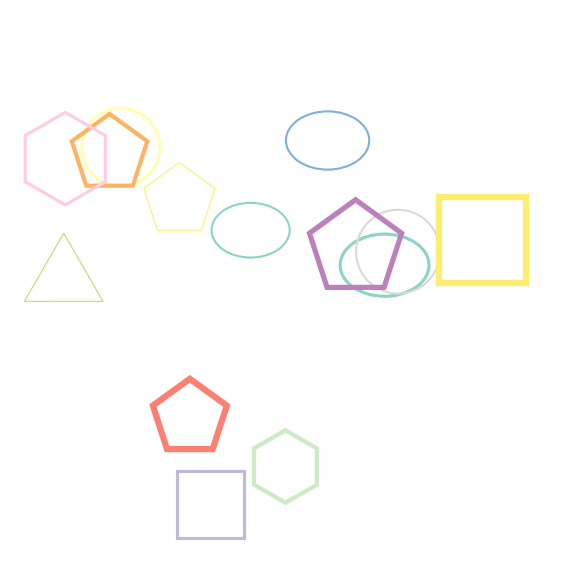[{"shape": "oval", "thickness": 1, "radius": 0.34, "center": [0.434, 0.601]}, {"shape": "oval", "thickness": 1.5, "radius": 0.38, "center": [0.666, 0.54]}, {"shape": "circle", "thickness": 1.5, "radius": 0.34, "center": [0.209, 0.744]}, {"shape": "square", "thickness": 1.5, "radius": 0.29, "center": [0.364, 0.125]}, {"shape": "pentagon", "thickness": 3, "radius": 0.34, "center": [0.329, 0.276]}, {"shape": "oval", "thickness": 1, "radius": 0.36, "center": [0.567, 0.756]}, {"shape": "pentagon", "thickness": 2, "radius": 0.34, "center": [0.19, 0.733]}, {"shape": "triangle", "thickness": 0.5, "radius": 0.39, "center": [0.11, 0.517]}, {"shape": "hexagon", "thickness": 1.5, "radius": 0.4, "center": [0.113, 0.724]}, {"shape": "circle", "thickness": 1, "radius": 0.36, "center": [0.689, 0.563]}, {"shape": "pentagon", "thickness": 2.5, "radius": 0.42, "center": [0.616, 0.569]}, {"shape": "hexagon", "thickness": 2, "radius": 0.31, "center": [0.494, 0.191]}, {"shape": "pentagon", "thickness": 0.5, "radius": 0.32, "center": [0.311, 0.653]}, {"shape": "square", "thickness": 3, "radius": 0.38, "center": [0.836, 0.583]}]